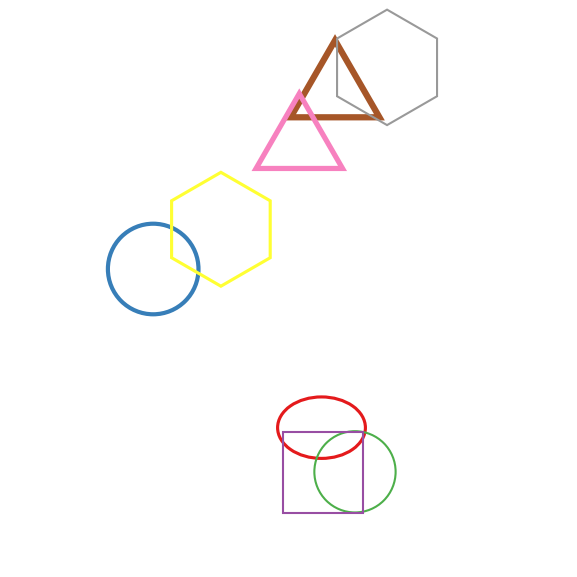[{"shape": "oval", "thickness": 1.5, "radius": 0.38, "center": [0.557, 0.259]}, {"shape": "circle", "thickness": 2, "radius": 0.39, "center": [0.265, 0.533]}, {"shape": "circle", "thickness": 1, "radius": 0.35, "center": [0.615, 0.182]}, {"shape": "square", "thickness": 1, "radius": 0.35, "center": [0.559, 0.181]}, {"shape": "hexagon", "thickness": 1.5, "radius": 0.49, "center": [0.383, 0.602]}, {"shape": "triangle", "thickness": 3, "radius": 0.44, "center": [0.58, 0.84]}, {"shape": "triangle", "thickness": 2.5, "radius": 0.43, "center": [0.518, 0.751]}, {"shape": "hexagon", "thickness": 1, "radius": 0.5, "center": [0.67, 0.882]}]